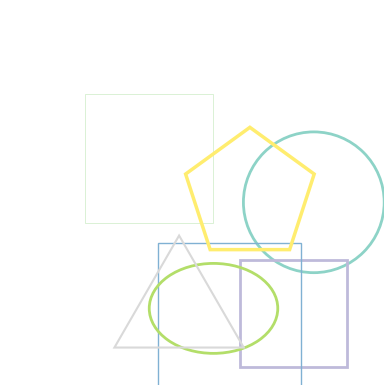[{"shape": "circle", "thickness": 2, "radius": 0.91, "center": [0.815, 0.475]}, {"shape": "square", "thickness": 2, "radius": 0.7, "center": [0.761, 0.187]}, {"shape": "square", "thickness": 1, "radius": 0.93, "center": [0.597, 0.183]}, {"shape": "oval", "thickness": 2, "radius": 0.83, "center": [0.555, 0.199]}, {"shape": "triangle", "thickness": 1.5, "radius": 0.97, "center": [0.465, 0.194]}, {"shape": "square", "thickness": 0.5, "radius": 0.84, "center": [0.387, 0.588]}, {"shape": "pentagon", "thickness": 2.5, "radius": 0.88, "center": [0.649, 0.494]}]